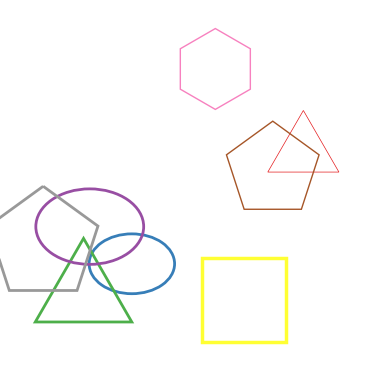[{"shape": "triangle", "thickness": 0.5, "radius": 0.53, "center": [0.788, 0.606]}, {"shape": "oval", "thickness": 2, "radius": 0.56, "center": [0.342, 0.315]}, {"shape": "triangle", "thickness": 2, "radius": 0.72, "center": [0.217, 0.236]}, {"shape": "oval", "thickness": 2, "radius": 0.7, "center": [0.233, 0.411]}, {"shape": "square", "thickness": 2.5, "radius": 0.55, "center": [0.635, 0.22]}, {"shape": "pentagon", "thickness": 1, "radius": 0.63, "center": [0.708, 0.559]}, {"shape": "hexagon", "thickness": 1, "radius": 0.53, "center": [0.559, 0.821]}, {"shape": "pentagon", "thickness": 2, "radius": 0.75, "center": [0.112, 0.367]}]